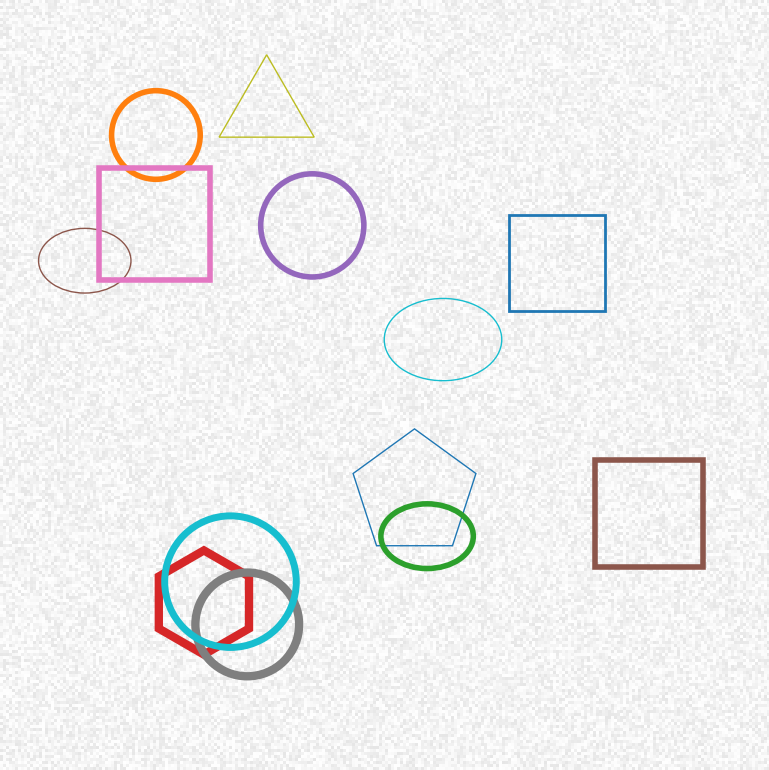[{"shape": "pentagon", "thickness": 0.5, "radius": 0.42, "center": [0.538, 0.359]}, {"shape": "square", "thickness": 1, "radius": 0.31, "center": [0.724, 0.659]}, {"shape": "circle", "thickness": 2, "radius": 0.29, "center": [0.202, 0.825]}, {"shape": "oval", "thickness": 2, "radius": 0.3, "center": [0.555, 0.304]}, {"shape": "hexagon", "thickness": 3, "radius": 0.34, "center": [0.265, 0.218]}, {"shape": "circle", "thickness": 2, "radius": 0.33, "center": [0.406, 0.707]}, {"shape": "oval", "thickness": 0.5, "radius": 0.3, "center": [0.11, 0.661]}, {"shape": "square", "thickness": 2, "radius": 0.35, "center": [0.842, 0.333]}, {"shape": "square", "thickness": 2, "radius": 0.36, "center": [0.201, 0.709]}, {"shape": "circle", "thickness": 3, "radius": 0.34, "center": [0.321, 0.189]}, {"shape": "triangle", "thickness": 0.5, "radius": 0.36, "center": [0.346, 0.858]}, {"shape": "circle", "thickness": 2.5, "radius": 0.43, "center": [0.299, 0.245]}, {"shape": "oval", "thickness": 0.5, "radius": 0.38, "center": [0.575, 0.559]}]